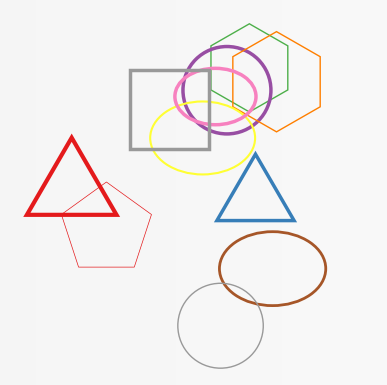[{"shape": "triangle", "thickness": 3, "radius": 0.67, "center": [0.185, 0.509]}, {"shape": "pentagon", "thickness": 0.5, "radius": 0.61, "center": [0.275, 0.405]}, {"shape": "triangle", "thickness": 2.5, "radius": 0.57, "center": [0.659, 0.485]}, {"shape": "hexagon", "thickness": 1, "radius": 0.57, "center": [0.644, 0.824]}, {"shape": "circle", "thickness": 2.5, "radius": 0.57, "center": [0.586, 0.766]}, {"shape": "hexagon", "thickness": 1, "radius": 0.65, "center": [0.714, 0.788]}, {"shape": "oval", "thickness": 1.5, "radius": 0.68, "center": [0.523, 0.642]}, {"shape": "oval", "thickness": 2, "radius": 0.69, "center": [0.703, 0.302]}, {"shape": "oval", "thickness": 2.5, "radius": 0.52, "center": [0.556, 0.749]}, {"shape": "square", "thickness": 2.5, "radius": 0.51, "center": [0.437, 0.716]}, {"shape": "circle", "thickness": 1, "radius": 0.55, "center": [0.569, 0.154]}]